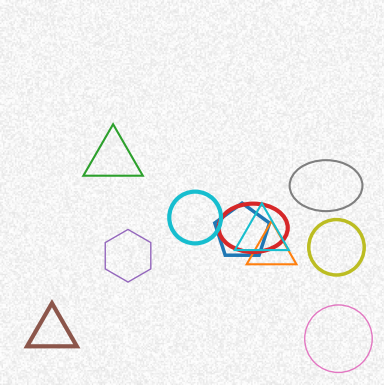[{"shape": "pentagon", "thickness": 2.5, "radius": 0.37, "center": [0.629, 0.398]}, {"shape": "triangle", "thickness": 1.5, "radius": 0.37, "center": [0.705, 0.351]}, {"shape": "triangle", "thickness": 1.5, "radius": 0.45, "center": [0.294, 0.588]}, {"shape": "oval", "thickness": 3, "radius": 0.45, "center": [0.658, 0.408]}, {"shape": "hexagon", "thickness": 1, "radius": 0.34, "center": [0.333, 0.336]}, {"shape": "triangle", "thickness": 3, "radius": 0.37, "center": [0.135, 0.138]}, {"shape": "circle", "thickness": 1, "radius": 0.44, "center": [0.879, 0.12]}, {"shape": "oval", "thickness": 1.5, "radius": 0.47, "center": [0.847, 0.518]}, {"shape": "circle", "thickness": 2.5, "radius": 0.36, "center": [0.874, 0.358]}, {"shape": "triangle", "thickness": 1.5, "radius": 0.4, "center": [0.68, 0.391]}, {"shape": "circle", "thickness": 3, "radius": 0.34, "center": [0.507, 0.435]}]